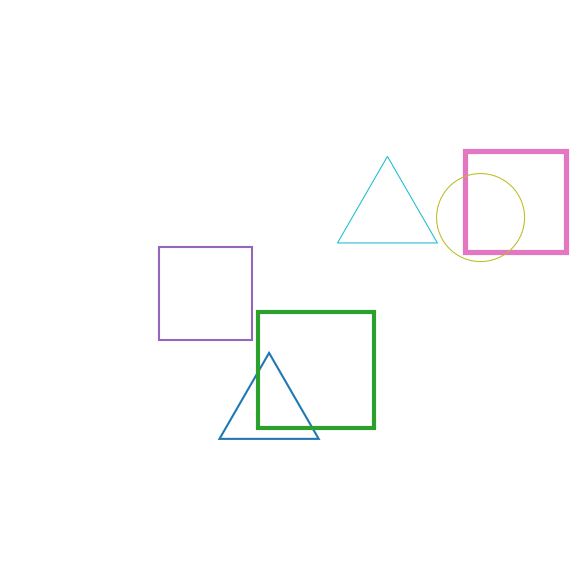[{"shape": "triangle", "thickness": 1, "radius": 0.5, "center": [0.466, 0.289]}, {"shape": "square", "thickness": 2, "radius": 0.5, "center": [0.547, 0.358]}, {"shape": "square", "thickness": 1, "radius": 0.4, "center": [0.355, 0.49]}, {"shape": "square", "thickness": 2.5, "radius": 0.44, "center": [0.893, 0.65]}, {"shape": "circle", "thickness": 0.5, "radius": 0.38, "center": [0.832, 0.622]}, {"shape": "triangle", "thickness": 0.5, "radius": 0.5, "center": [0.671, 0.628]}]